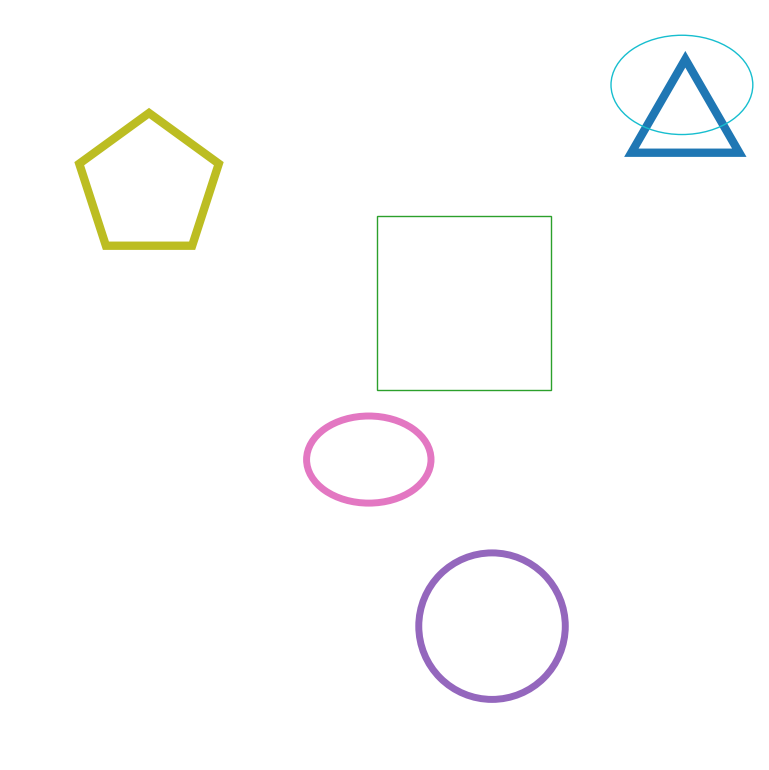[{"shape": "triangle", "thickness": 3, "radius": 0.4, "center": [0.89, 0.842]}, {"shape": "square", "thickness": 0.5, "radius": 0.56, "center": [0.603, 0.606]}, {"shape": "circle", "thickness": 2.5, "radius": 0.48, "center": [0.639, 0.187]}, {"shape": "oval", "thickness": 2.5, "radius": 0.4, "center": [0.479, 0.403]}, {"shape": "pentagon", "thickness": 3, "radius": 0.48, "center": [0.194, 0.758]}, {"shape": "oval", "thickness": 0.5, "radius": 0.46, "center": [0.886, 0.89]}]